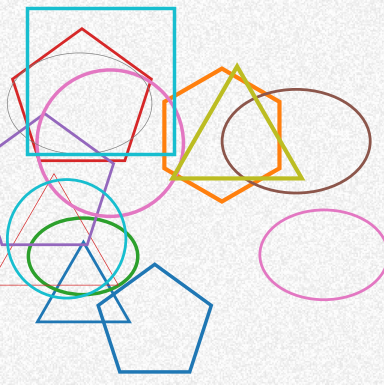[{"shape": "pentagon", "thickness": 2.5, "radius": 0.77, "center": [0.402, 0.159]}, {"shape": "triangle", "thickness": 2, "radius": 0.69, "center": [0.217, 0.233]}, {"shape": "hexagon", "thickness": 3, "radius": 0.86, "center": [0.576, 0.649]}, {"shape": "oval", "thickness": 2.5, "radius": 0.71, "center": [0.216, 0.334]}, {"shape": "pentagon", "thickness": 2, "radius": 0.95, "center": [0.213, 0.736]}, {"shape": "triangle", "thickness": 0.5, "radius": 0.97, "center": [0.14, 0.356]}, {"shape": "pentagon", "thickness": 2, "radius": 0.94, "center": [0.116, 0.517]}, {"shape": "oval", "thickness": 2, "radius": 0.96, "center": [0.769, 0.633]}, {"shape": "oval", "thickness": 2, "radius": 0.83, "center": [0.841, 0.338]}, {"shape": "circle", "thickness": 2.5, "radius": 0.95, "center": [0.286, 0.628]}, {"shape": "oval", "thickness": 0.5, "radius": 0.94, "center": [0.207, 0.731]}, {"shape": "triangle", "thickness": 3, "radius": 0.97, "center": [0.616, 0.634]}, {"shape": "square", "thickness": 2.5, "radius": 0.95, "center": [0.26, 0.789]}, {"shape": "circle", "thickness": 2, "radius": 0.77, "center": [0.173, 0.38]}]